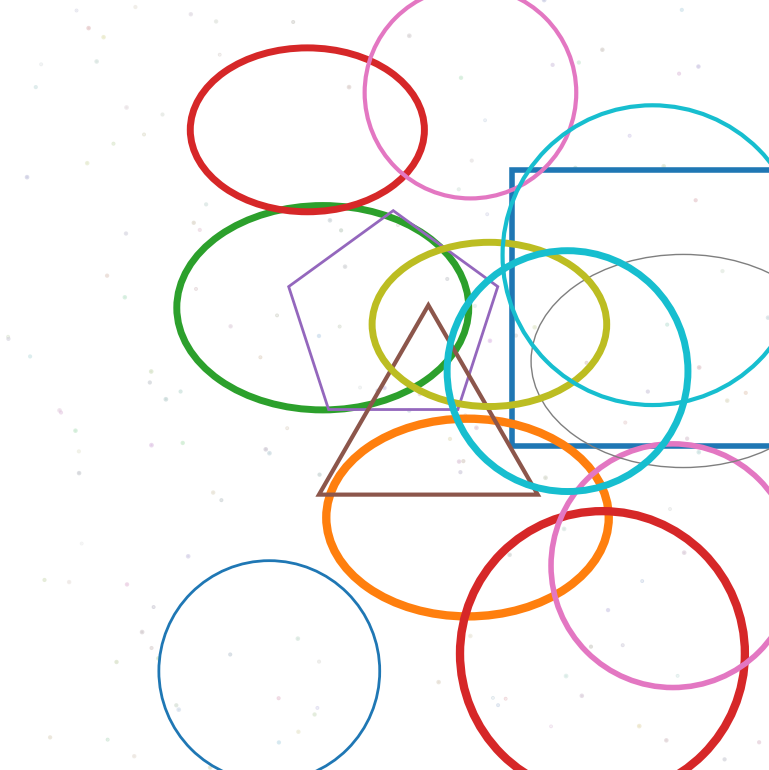[{"shape": "square", "thickness": 2, "radius": 0.89, "center": [0.844, 0.6]}, {"shape": "circle", "thickness": 1, "radius": 0.72, "center": [0.35, 0.128]}, {"shape": "oval", "thickness": 3, "radius": 0.92, "center": [0.607, 0.328]}, {"shape": "oval", "thickness": 2.5, "radius": 0.95, "center": [0.419, 0.6]}, {"shape": "oval", "thickness": 2.5, "radius": 0.76, "center": [0.399, 0.831]}, {"shape": "circle", "thickness": 3, "radius": 0.92, "center": [0.782, 0.151]}, {"shape": "pentagon", "thickness": 1, "radius": 0.71, "center": [0.511, 0.584]}, {"shape": "triangle", "thickness": 1.5, "radius": 0.82, "center": [0.556, 0.44]}, {"shape": "circle", "thickness": 2, "radius": 0.79, "center": [0.874, 0.265]}, {"shape": "circle", "thickness": 1.5, "radius": 0.69, "center": [0.611, 0.88]}, {"shape": "oval", "thickness": 0.5, "radius": 0.99, "center": [0.887, 0.531]}, {"shape": "oval", "thickness": 2.5, "radius": 0.76, "center": [0.636, 0.579]}, {"shape": "circle", "thickness": 1.5, "radius": 0.97, "center": [0.847, 0.669]}, {"shape": "circle", "thickness": 2.5, "radius": 0.78, "center": [0.737, 0.518]}]